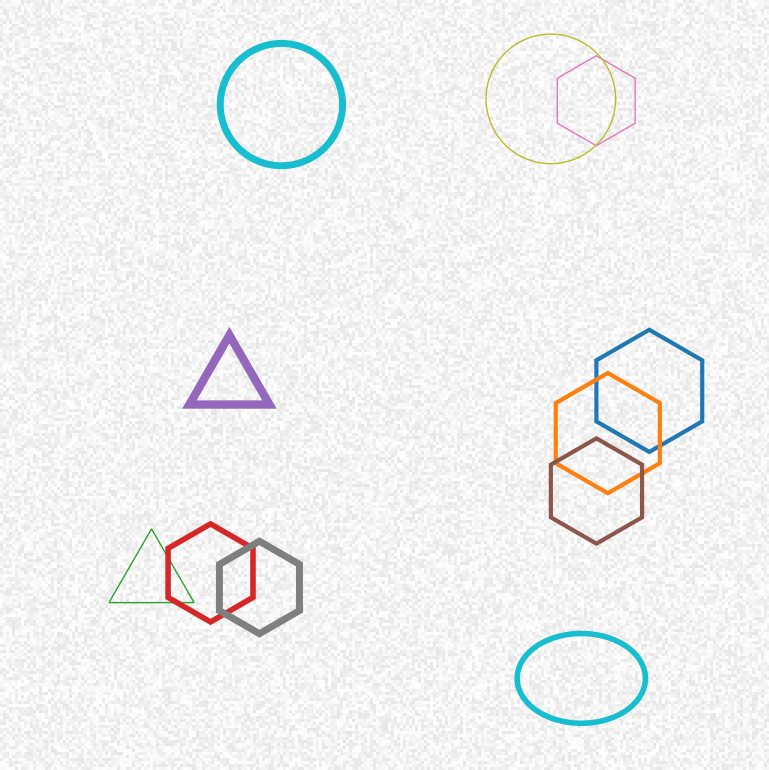[{"shape": "hexagon", "thickness": 1.5, "radius": 0.4, "center": [0.843, 0.492]}, {"shape": "hexagon", "thickness": 1.5, "radius": 0.39, "center": [0.789, 0.438]}, {"shape": "triangle", "thickness": 0.5, "radius": 0.32, "center": [0.197, 0.249]}, {"shape": "hexagon", "thickness": 2, "radius": 0.32, "center": [0.273, 0.256]}, {"shape": "triangle", "thickness": 3, "radius": 0.3, "center": [0.298, 0.505]}, {"shape": "hexagon", "thickness": 1.5, "radius": 0.34, "center": [0.775, 0.362]}, {"shape": "hexagon", "thickness": 0.5, "radius": 0.29, "center": [0.774, 0.869]}, {"shape": "hexagon", "thickness": 2.5, "radius": 0.3, "center": [0.337, 0.237]}, {"shape": "circle", "thickness": 0.5, "radius": 0.42, "center": [0.715, 0.872]}, {"shape": "circle", "thickness": 2.5, "radius": 0.4, "center": [0.365, 0.864]}, {"shape": "oval", "thickness": 2, "radius": 0.42, "center": [0.755, 0.119]}]